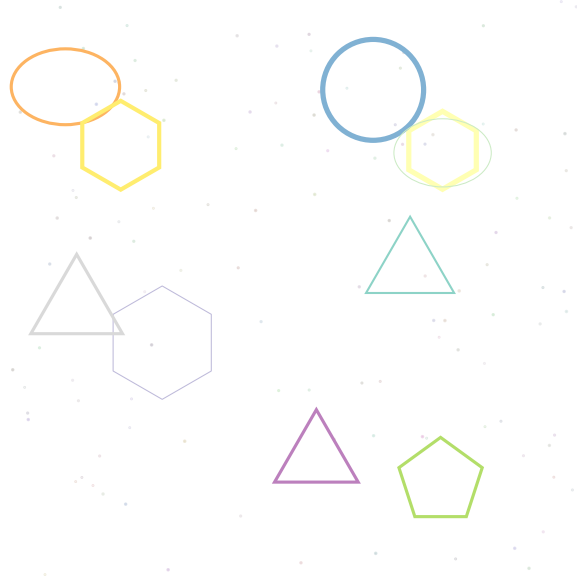[{"shape": "triangle", "thickness": 1, "radius": 0.44, "center": [0.71, 0.536]}, {"shape": "hexagon", "thickness": 2.5, "radius": 0.34, "center": [0.766, 0.739]}, {"shape": "hexagon", "thickness": 0.5, "radius": 0.49, "center": [0.281, 0.406]}, {"shape": "circle", "thickness": 2.5, "radius": 0.44, "center": [0.646, 0.844]}, {"shape": "oval", "thickness": 1.5, "radius": 0.47, "center": [0.113, 0.849]}, {"shape": "pentagon", "thickness": 1.5, "radius": 0.38, "center": [0.763, 0.166]}, {"shape": "triangle", "thickness": 1.5, "radius": 0.46, "center": [0.133, 0.467]}, {"shape": "triangle", "thickness": 1.5, "radius": 0.42, "center": [0.548, 0.206]}, {"shape": "oval", "thickness": 0.5, "radius": 0.42, "center": [0.766, 0.734]}, {"shape": "hexagon", "thickness": 2, "radius": 0.38, "center": [0.209, 0.748]}]